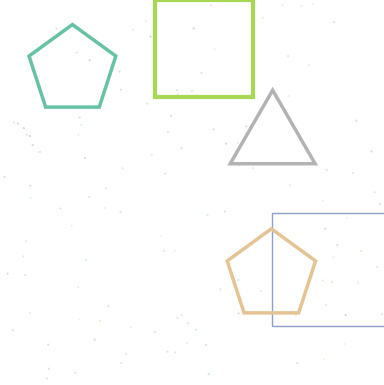[{"shape": "pentagon", "thickness": 2.5, "radius": 0.59, "center": [0.188, 0.818]}, {"shape": "square", "thickness": 1, "radius": 0.74, "center": [0.854, 0.299]}, {"shape": "square", "thickness": 3, "radius": 0.63, "center": [0.53, 0.875]}, {"shape": "pentagon", "thickness": 2.5, "radius": 0.6, "center": [0.705, 0.285]}, {"shape": "triangle", "thickness": 2.5, "radius": 0.64, "center": [0.708, 0.638]}]